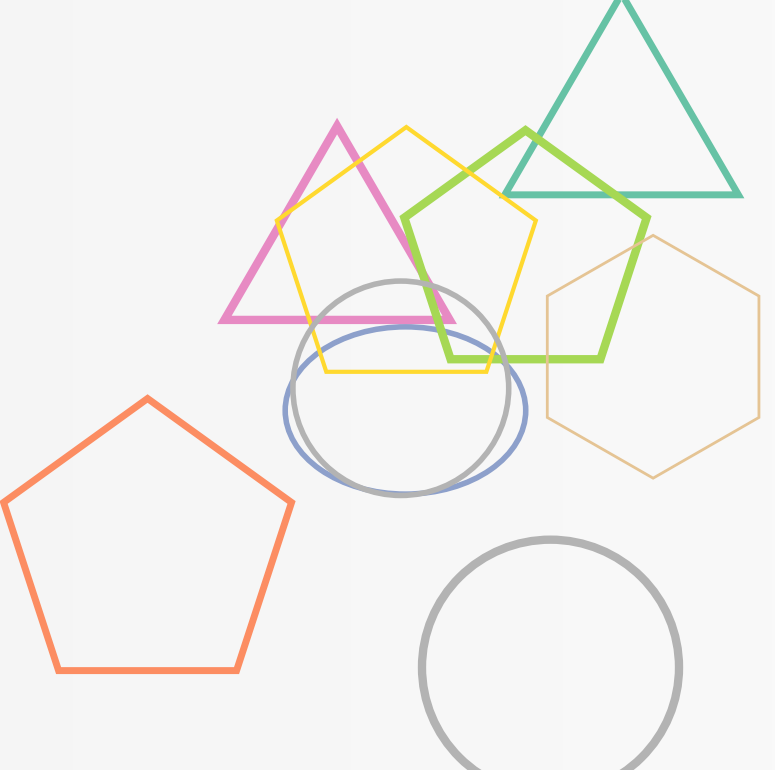[{"shape": "triangle", "thickness": 2.5, "radius": 0.87, "center": [0.802, 0.834]}, {"shape": "pentagon", "thickness": 2.5, "radius": 0.98, "center": [0.19, 0.287]}, {"shape": "oval", "thickness": 2, "radius": 0.78, "center": [0.523, 0.467]}, {"shape": "triangle", "thickness": 3, "radius": 0.84, "center": [0.435, 0.668]}, {"shape": "pentagon", "thickness": 3, "radius": 0.82, "center": [0.678, 0.666]}, {"shape": "pentagon", "thickness": 1.5, "radius": 0.88, "center": [0.524, 0.659]}, {"shape": "hexagon", "thickness": 1, "radius": 0.79, "center": [0.843, 0.537]}, {"shape": "circle", "thickness": 2, "radius": 0.7, "center": [0.517, 0.496]}, {"shape": "circle", "thickness": 3, "radius": 0.83, "center": [0.71, 0.133]}]